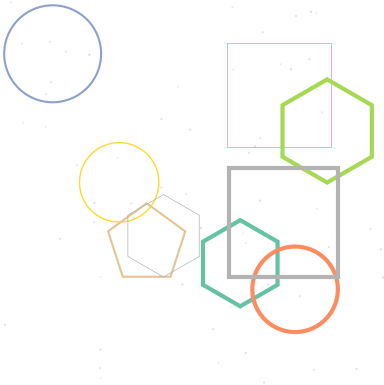[{"shape": "hexagon", "thickness": 3, "radius": 0.56, "center": [0.624, 0.316]}, {"shape": "circle", "thickness": 3, "radius": 0.56, "center": [0.766, 0.249]}, {"shape": "circle", "thickness": 1.5, "radius": 0.63, "center": [0.137, 0.86]}, {"shape": "square", "thickness": 0.5, "radius": 0.67, "center": [0.724, 0.753]}, {"shape": "hexagon", "thickness": 3, "radius": 0.67, "center": [0.85, 0.66]}, {"shape": "circle", "thickness": 1, "radius": 0.52, "center": [0.31, 0.526]}, {"shape": "pentagon", "thickness": 1.5, "radius": 0.53, "center": [0.381, 0.367]}, {"shape": "square", "thickness": 3, "radius": 0.71, "center": [0.737, 0.422]}, {"shape": "hexagon", "thickness": 0.5, "radius": 0.54, "center": [0.425, 0.388]}]